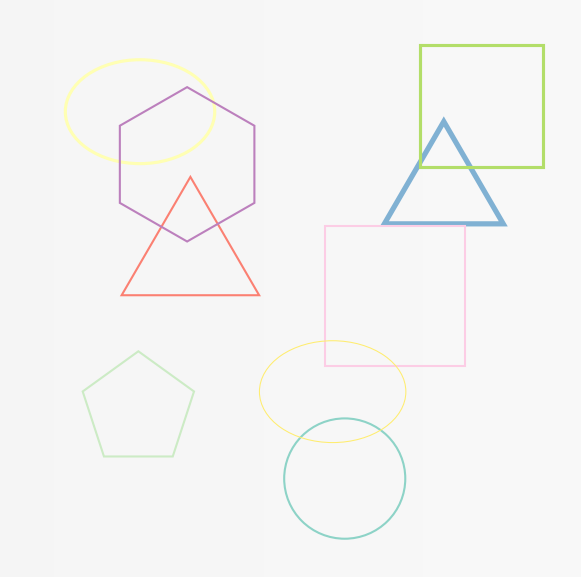[{"shape": "circle", "thickness": 1, "radius": 0.52, "center": [0.593, 0.17]}, {"shape": "oval", "thickness": 1.5, "radius": 0.64, "center": [0.241, 0.806]}, {"shape": "triangle", "thickness": 1, "radius": 0.68, "center": [0.328, 0.556]}, {"shape": "triangle", "thickness": 2.5, "radius": 0.59, "center": [0.764, 0.671]}, {"shape": "square", "thickness": 1.5, "radius": 0.53, "center": [0.828, 0.816]}, {"shape": "square", "thickness": 1, "radius": 0.6, "center": [0.679, 0.487]}, {"shape": "hexagon", "thickness": 1, "radius": 0.67, "center": [0.322, 0.715]}, {"shape": "pentagon", "thickness": 1, "radius": 0.5, "center": [0.238, 0.29]}, {"shape": "oval", "thickness": 0.5, "radius": 0.63, "center": [0.572, 0.321]}]